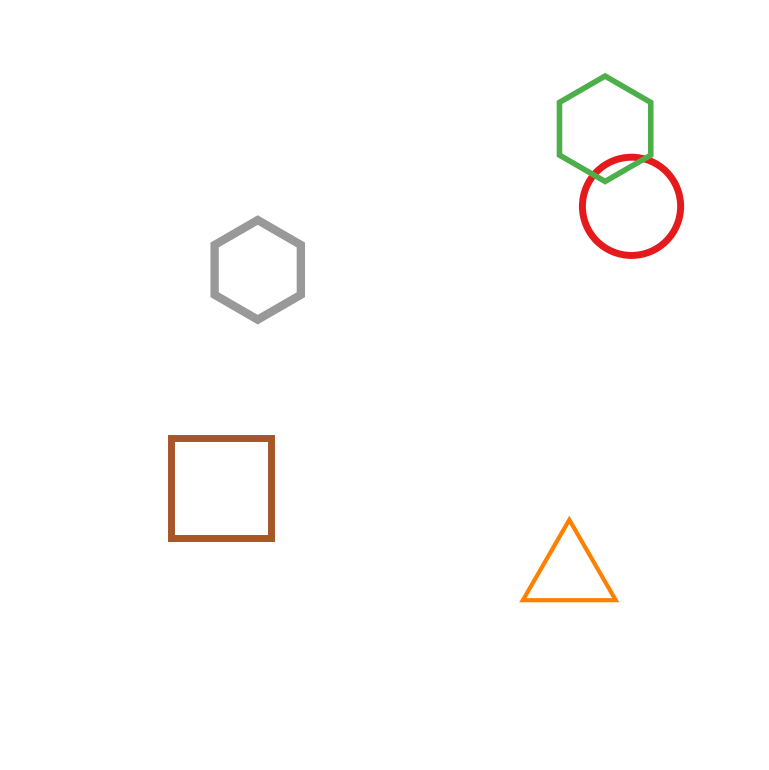[{"shape": "circle", "thickness": 2.5, "radius": 0.32, "center": [0.82, 0.732]}, {"shape": "hexagon", "thickness": 2, "radius": 0.34, "center": [0.786, 0.833]}, {"shape": "triangle", "thickness": 1.5, "radius": 0.35, "center": [0.739, 0.255]}, {"shape": "square", "thickness": 2.5, "radius": 0.32, "center": [0.287, 0.366]}, {"shape": "hexagon", "thickness": 3, "radius": 0.32, "center": [0.335, 0.65]}]